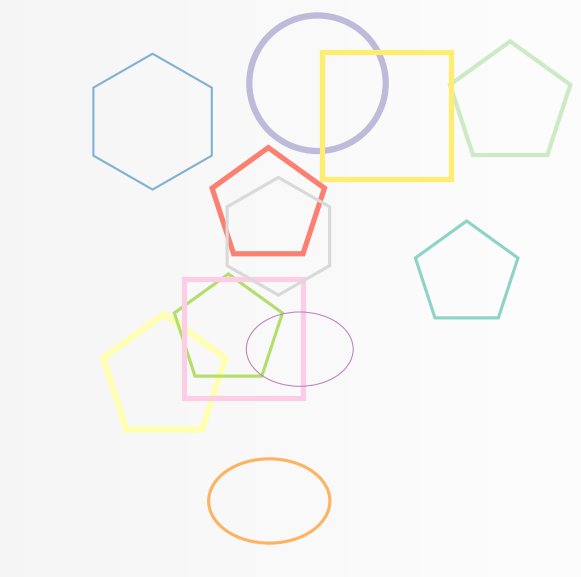[{"shape": "pentagon", "thickness": 1.5, "radius": 0.46, "center": [0.803, 0.524]}, {"shape": "pentagon", "thickness": 3, "radius": 0.55, "center": [0.283, 0.345]}, {"shape": "circle", "thickness": 3, "radius": 0.59, "center": [0.546, 0.855]}, {"shape": "pentagon", "thickness": 2.5, "radius": 0.51, "center": [0.462, 0.642]}, {"shape": "hexagon", "thickness": 1, "radius": 0.59, "center": [0.263, 0.789]}, {"shape": "oval", "thickness": 1.5, "radius": 0.52, "center": [0.463, 0.132]}, {"shape": "pentagon", "thickness": 1.5, "radius": 0.49, "center": [0.393, 0.427]}, {"shape": "square", "thickness": 2.5, "radius": 0.51, "center": [0.42, 0.413]}, {"shape": "hexagon", "thickness": 1.5, "radius": 0.51, "center": [0.479, 0.59]}, {"shape": "oval", "thickness": 0.5, "radius": 0.46, "center": [0.516, 0.395]}, {"shape": "pentagon", "thickness": 2, "radius": 0.54, "center": [0.878, 0.819]}, {"shape": "square", "thickness": 2.5, "radius": 0.55, "center": [0.665, 0.799]}]